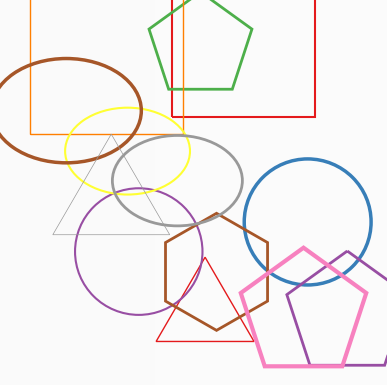[{"shape": "square", "thickness": 1.5, "radius": 0.92, "center": [0.628, 0.881]}, {"shape": "triangle", "thickness": 1, "radius": 0.73, "center": [0.529, 0.186]}, {"shape": "circle", "thickness": 2.5, "radius": 0.82, "center": [0.794, 0.424]}, {"shape": "pentagon", "thickness": 2, "radius": 0.7, "center": [0.517, 0.881]}, {"shape": "pentagon", "thickness": 2, "radius": 0.82, "center": [0.896, 0.184]}, {"shape": "circle", "thickness": 1.5, "radius": 0.82, "center": [0.358, 0.347]}, {"shape": "square", "thickness": 1, "radius": 0.98, "center": [0.275, 0.849]}, {"shape": "oval", "thickness": 1.5, "radius": 0.81, "center": [0.329, 0.608]}, {"shape": "hexagon", "thickness": 2, "radius": 0.76, "center": [0.559, 0.294]}, {"shape": "oval", "thickness": 2.5, "radius": 0.97, "center": [0.171, 0.713]}, {"shape": "pentagon", "thickness": 3, "radius": 0.85, "center": [0.783, 0.186]}, {"shape": "triangle", "thickness": 0.5, "radius": 0.87, "center": [0.287, 0.477]}, {"shape": "oval", "thickness": 2, "radius": 0.84, "center": [0.458, 0.531]}]